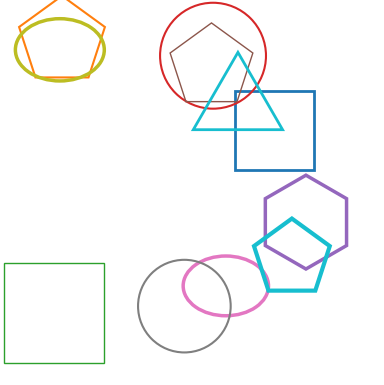[{"shape": "square", "thickness": 2, "radius": 0.51, "center": [0.714, 0.66]}, {"shape": "pentagon", "thickness": 1.5, "radius": 0.59, "center": [0.161, 0.894]}, {"shape": "square", "thickness": 1, "radius": 0.65, "center": [0.139, 0.187]}, {"shape": "circle", "thickness": 1.5, "radius": 0.69, "center": [0.553, 0.855]}, {"shape": "hexagon", "thickness": 2.5, "radius": 0.61, "center": [0.795, 0.423]}, {"shape": "pentagon", "thickness": 1, "radius": 0.56, "center": [0.549, 0.827]}, {"shape": "oval", "thickness": 2.5, "radius": 0.55, "center": [0.587, 0.257]}, {"shape": "circle", "thickness": 1.5, "radius": 0.6, "center": [0.479, 0.205]}, {"shape": "oval", "thickness": 2.5, "radius": 0.58, "center": [0.155, 0.871]}, {"shape": "pentagon", "thickness": 3, "radius": 0.52, "center": [0.758, 0.329]}, {"shape": "triangle", "thickness": 2, "radius": 0.67, "center": [0.618, 0.73]}]